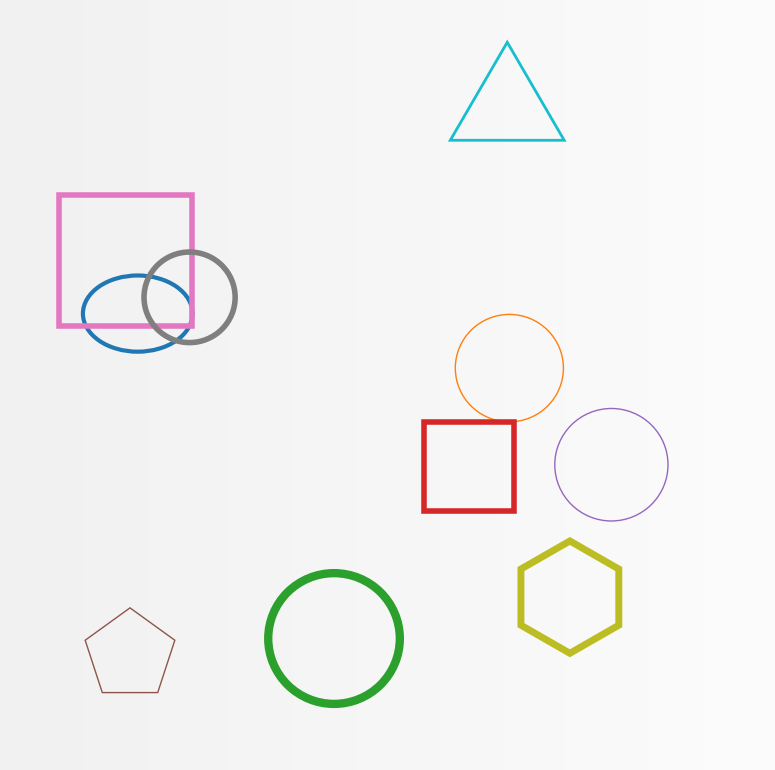[{"shape": "oval", "thickness": 1.5, "radius": 0.35, "center": [0.178, 0.593]}, {"shape": "circle", "thickness": 0.5, "radius": 0.35, "center": [0.657, 0.522]}, {"shape": "circle", "thickness": 3, "radius": 0.42, "center": [0.431, 0.171]}, {"shape": "square", "thickness": 2, "radius": 0.29, "center": [0.605, 0.394]}, {"shape": "circle", "thickness": 0.5, "radius": 0.37, "center": [0.789, 0.396]}, {"shape": "pentagon", "thickness": 0.5, "radius": 0.3, "center": [0.168, 0.15]}, {"shape": "square", "thickness": 2, "radius": 0.43, "center": [0.162, 0.662]}, {"shape": "circle", "thickness": 2, "radius": 0.29, "center": [0.245, 0.614]}, {"shape": "hexagon", "thickness": 2.5, "radius": 0.36, "center": [0.735, 0.225]}, {"shape": "triangle", "thickness": 1, "radius": 0.42, "center": [0.655, 0.86]}]